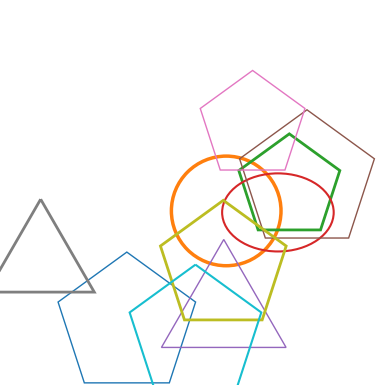[{"shape": "pentagon", "thickness": 1, "radius": 0.94, "center": [0.329, 0.157]}, {"shape": "circle", "thickness": 2.5, "radius": 0.71, "center": [0.588, 0.452]}, {"shape": "pentagon", "thickness": 2, "radius": 0.69, "center": [0.751, 0.514]}, {"shape": "oval", "thickness": 1.5, "radius": 0.72, "center": [0.722, 0.448]}, {"shape": "triangle", "thickness": 1, "radius": 0.93, "center": [0.581, 0.191]}, {"shape": "pentagon", "thickness": 1, "radius": 0.92, "center": [0.797, 0.531]}, {"shape": "pentagon", "thickness": 1, "radius": 0.71, "center": [0.656, 0.674]}, {"shape": "triangle", "thickness": 2, "radius": 0.8, "center": [0.106, 0.322]}, {"shape": "pentagon", "thickness": 2, "radius": 0.86, "center": [0.58, 0.308]}, {"shape": "pentagon", "thickness": 1.5, "radius": 0.9, "center": [0.508, 0.133]}]